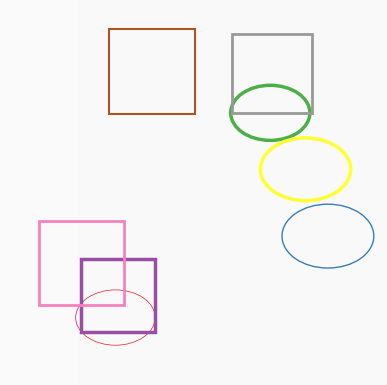[{"shape": "oval", "thickness": 0.5, "radius": 0.51, "center": [0.298, 0.175]}, {"shape": "oval", "thickness": 1, "radius": 0.59, "center": [0.846, 0.387]}, {"shape": "oval", "thickness": 2.5, "radius": 0.51, "center": [0.698, 0.707]}, {"shape": "square", "thickness": 2.5, "radius": 0.47, "center": [0.304, 0.233]}, {"shape": "oval", "thickness": 2.5, "radius": 0.58, "center": [0.788, 0.56]}, {"shape": "square", "thickness": 1.5, "radius": 0.55, "center": [0.392, 0.814]}, {"shape": "square", "thickness": 2, "radius": 0.55, "center": [0.21, 0.317]}, {"shape": "square", "thickness": 2, "radius": 0.52, "center": [0.702, 0.809]}]